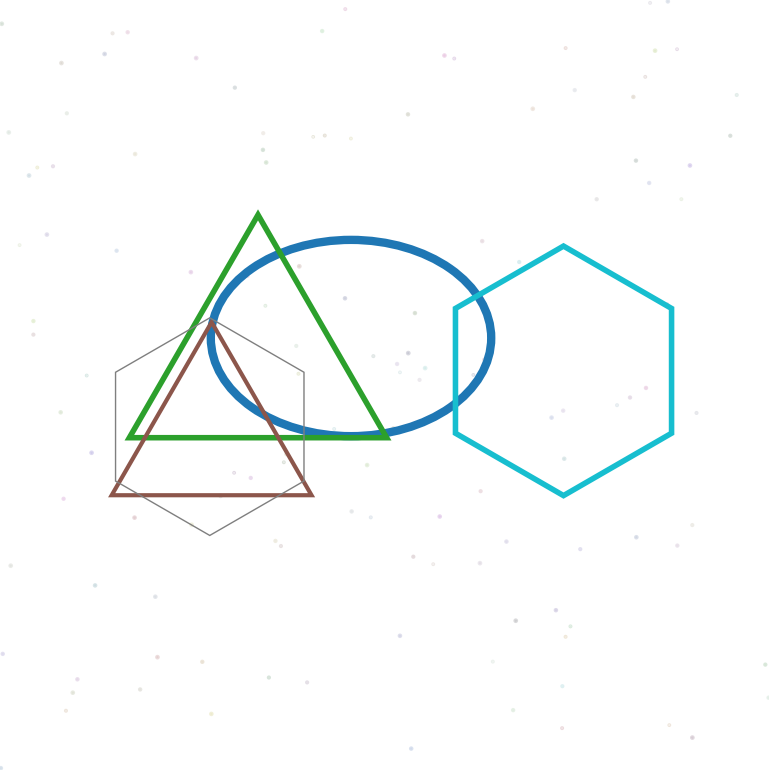[{"shape": "oval", "thickness": 3, "radius": 0.91, "center": [0.456, 0.561]}, {"shape": "triangle", "thickness": 2, "radius": 0.96, "center": [0.335, 0.528]}, {"shape": "triangle", "thickness": 1.5, "radius": 0.75, "center": [0.275, 0.432]}, {"shape": "hexagon", "thickness": 0.5, "radius": 0.71, "center": [0.272, 0.446]}, {"shape": "hexagon", "thickness": 2, "radius": 0.81, "center": [0.732, 0.518]}]